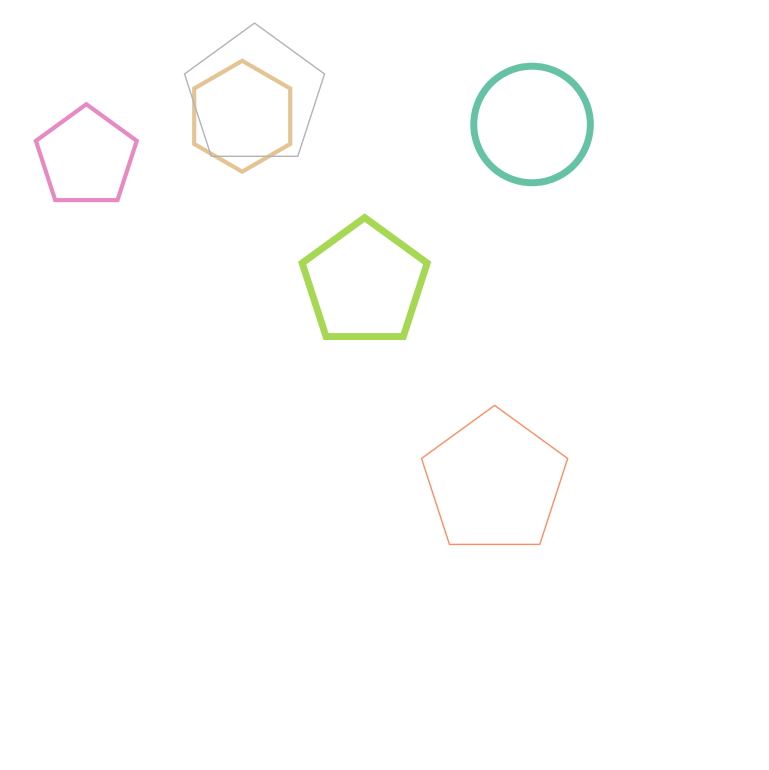[{"shape": "circle", "thickness": 2.5, "radius": 0.38, "center": [0.691, 0.838]}, {"shape": "pentagon", "thickness": 0.5, "radius": 0.5, "center": [0.642, 0.374]}, {"shape": "pentagon", "thickness": 1.5, "radius": 0.34, "center": [0.112, 0.796]}, {"shape": "pentagon", "thickness": 2.5, "radius": 0.43, "center": [0.474, 0.632]}, {"shape": "hexagon", "thickness": 1.5, "radius": 0.36, "center": [0.315, 0.849]}, {"shape": "pentagon", "thickness": 0.5, "radius": 0.48, "center": [0.331, 0.874]}]